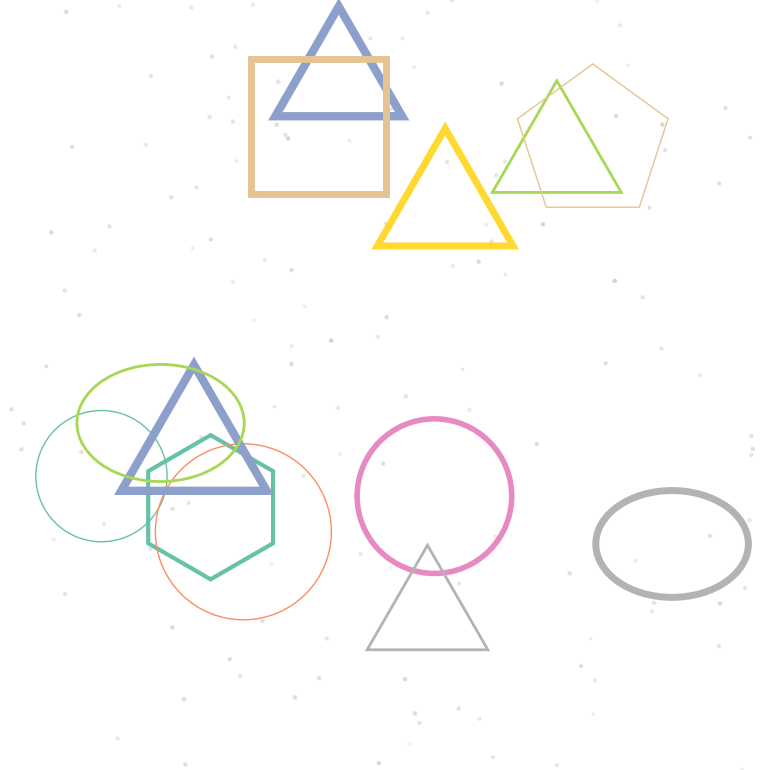[{"shape": "circle", "thickness": 0.5, "radius": 0.43, "center": [0.132, 0.382]}, {"shape": "hexagon", "thickness": 1.5, "radius": 0.47, "center": [0.274, 0.341]}, {"shape": "circle", "thickness": 0.5, "radius": 0.57, "center": [0.316, 0.309]}, {"shape": "triangle", "thickness": 3, "radius": 0.55, "center": [0.252, 0.417]}, {"shape": "triangle", "thickness": 3, "radius": 0.48, "center": [0.44, 0.897]}, {"shape": "circle", "thickness": 2, "radius": 0.5, "center": [0.564, 0.356]}, {"shape": "oval", "thickness": 1, "radius": 0.54, "center": [0.209, 0.451]}, {"shape": "triangle", "thickness": 1, "radius": 0.48, "center": [0.723, 0.798]}, {"shape": "triangle", "thickness": 2.5, "radius": 0.51, "center": [0.578, 0.731]}, {"shape": "square", "thickness": 2.5, "radius": 0.44, "center": [0.414, 0.836]}, {"shape": "pentagon", "thickness": 0.5, "radius": 0.51, "center": [0.77, 0.814]}, {"shape": "oval", "thickness": 2.5, "radius": 0.5, "center": [0.873, 0.294]}, {"shape": "triangle", "thickness": 1, "radius": 0.45, "center": [0.555, 0.201]}]